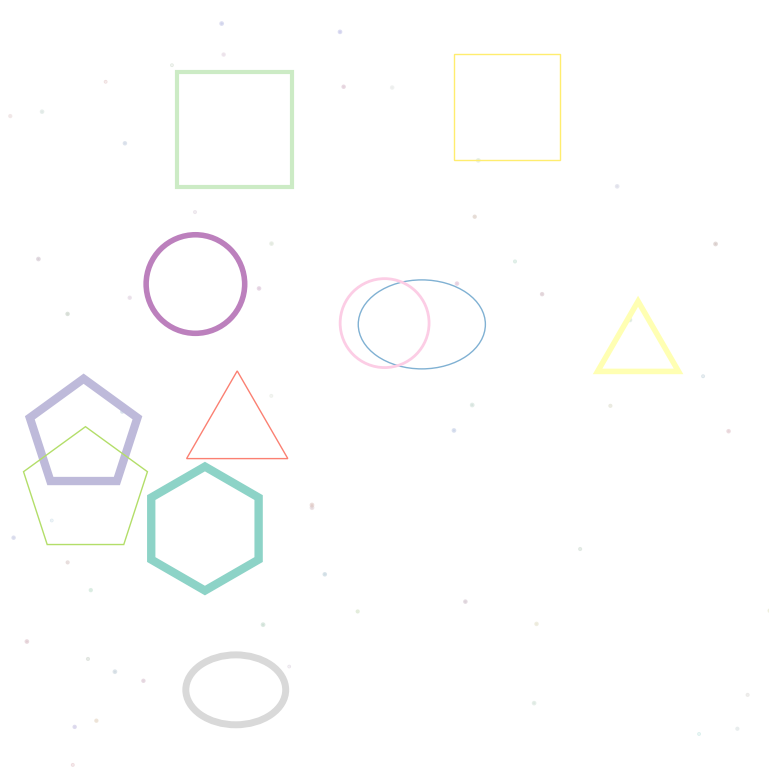[{"shape": "hexagon", "thickness": 3, "radius": 0.4, "center": [0.266, 0.314]}, {"shape": "triangle", "thickness": 2, "radius": 0.3, "center": [0.829, 0.548]}, {"shape": "pentagon", "thickness": 3, "radius": 0.37, "center": [0.109, 0.435]}, {"shape": "triangle", "thickness": 0.5, "radius": 0.38, "center": [0.308, 0.442]}, {"shape": "oval", "thickness": 0.5, "radius": 0.41, "center": [0.548, 0.579]}, {"shape": "pentagon", "thickness": 0.5, "radius": 0.42, "center": [0.111, 0.361]}, {"shape": "circle", "thickness": 1, "radius": 0.29, "center": [0.499, 0.58]}, {"shape": "oval", "thickness": 2.5, "radius": 0.32, "center": [0.306, 0.104]}, {"shape": "circle", "thickness": 2, "radius": 0.32, "center": [0.254, 0.631]}, {"shape": "square", "thickness": 1.5, "radius": 0.37, "center": [0.305, 0.832]}, {"shape": "square", "thickness": 0.5, "radius": 0.34, "center": [0.658, 0.86]}]